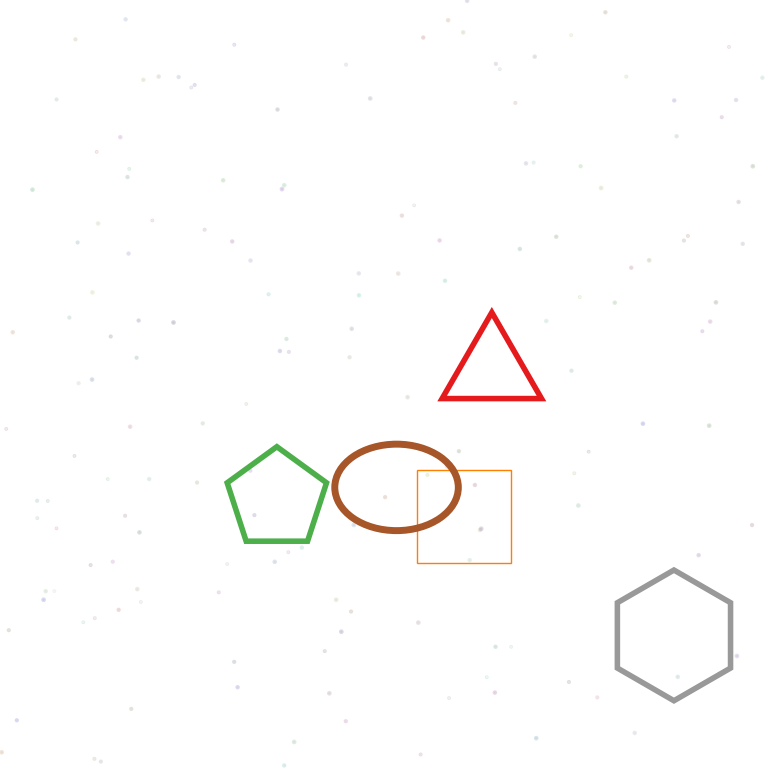[{"shape": "triangle", "thickness": 2, "radius": 0.37, "center": [0.639, 0.52]}, {"shape": "pentagon", "thickness": 2, "radius": 0.34, "center": [0.36, 0.352]}, {"shape": "square", "thickness": 0.5, "radius": 0.3, "center": [0.603, 0.329]}, {"shape": "oval", "thickness": 2.5, "radius": 0.4, "center": [0.515, 0.367]}, {"shape": "hexagon", "thickness": 2, "radius": 0.42, "center": [0.875, 0.175]}]